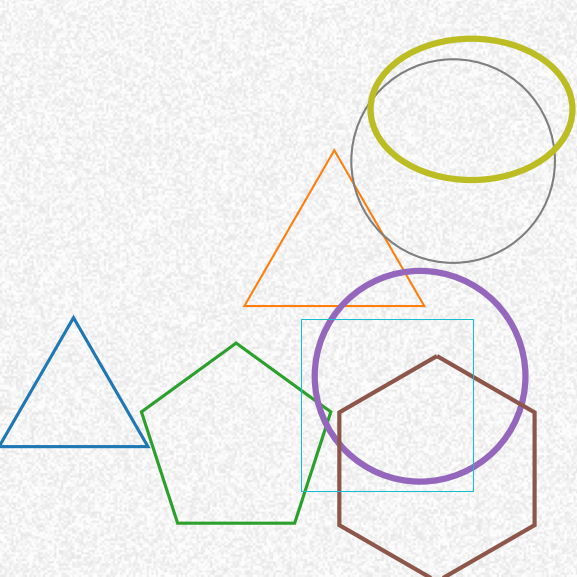[{"shape": "triangle", "thickness": 1.5, "radius": 0.74, "center": [0.127, 0.3]}, {"shape": "triangle", "thickness": 1, "radius": 0.9, "center": [0.579, 0.559]}, {"shape": "pentagon", "thickness": 1.5, "radius": 0.86, "center": [0.409, 0.233]}, {"shape": "circle", "thickness": 3, "radius": 0.91, "center": [0.727, 0.348]}, {"shape": "hexagon", "thickness": 2, "radius": 0.98, "center": [0.757, 0.187]}, {"shape": "circle", "thickness": 1, "radius": 0.88, "center": [0.785, 0.72]}, {"shape": "oval", "thickness": 3, "radius": 0.87, "center": [0.816, 0.81]}, {"shape": "square", "thickness": 0.5, "radius": 0.74, "center": [0.67, 0.298]}]